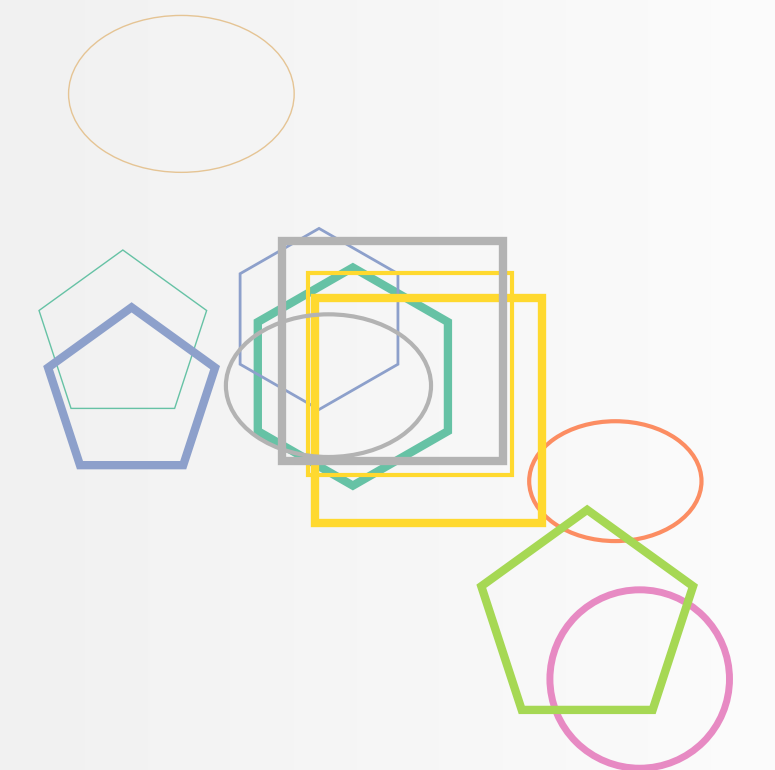[{"shape": "hexagon", "thickness": 3, "radius": 0.71, "center": [0.455, 0.511]}, {"shape": "pentagon", "thickness": 0.5, "radius": 0.57, "center": [0.158, 0.562]}, {"shape": "oval", "thickness": 1.5, "radius": 0.56, "center": [0.794, 0.375]}, {"shape": "pentagon", "thickness": 3, "radius": 0.57, "center": [0.17, 0.488]}, {"shape": "hexagon", "thickness": 1, "radius": 0.59, "center": [0.412, 0.586]}, {"shape": "circle", "thickness": 2.5, "radius": 0.58, "center": [0.825, 0.118]}, {"shape": "pentagon", "thickness": 3, "radius": 0.72, "center": [0.758, 0.194]}, {"shape": "square", "thickness": 1.5, "radius": 0.66, "center": [0.529, 0.514]}, {"shape": "square", "thickness": 3, "radius": 0.73, "center": [0.553, 0.467]}, {"shape": "oval", "thickness": 0.5, "radius": 0.73, "center": [0.234, 0.878]}, {"shape": "oval", "thickness": 1.5, "radius": 0.66, "center": [0.424, 0.499]}, {"shape": "square", "thickness": 3, "radius": 0.71, "center": [0.506, 0.544]}]